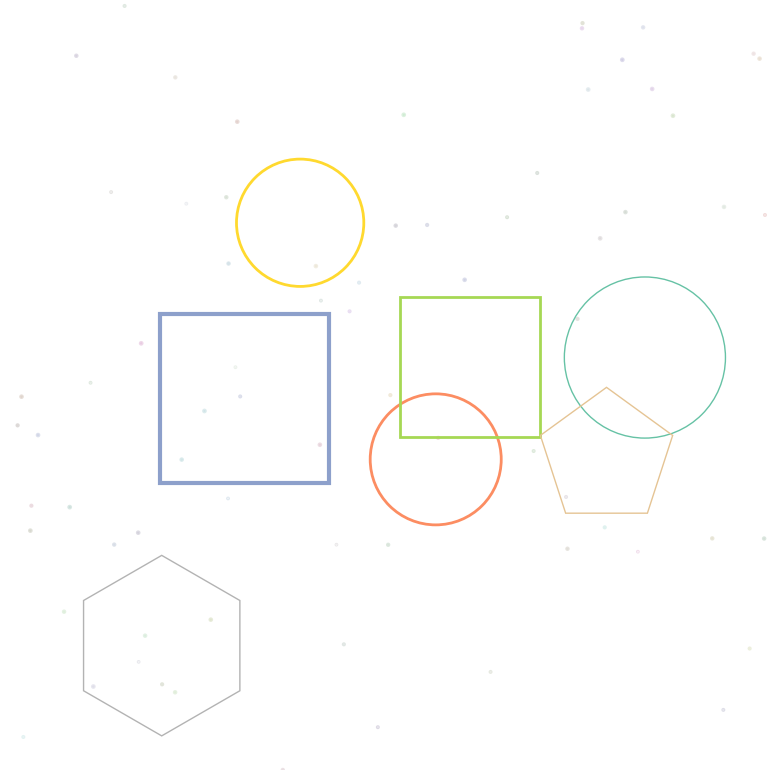[{"shape": "circle", "thickness": 0.5, "radius": 0.52, "center": [0.838, 0.536]}, {"shape": "circle", "thickness": 1, "radius": 0.43, "center": [0.566, 0.403]}, {"shape": "square", "thickness": 1.5, "radius": 0.55, "center": [0.318, 0.482]}, {"shape": "square", "thickness": 1, "radius": 0.45, "center": [0.611, 0.523]}, {"shape": "circle", "thickness": 1, "radius": 0.41, "center": [0.39, 0.711]}, {"shape": "pentagon", "thickness": 0.5, "radius": 0.45, "center": [0.788, 0.407]}, {"shape": "hexagon", "thickness": 0.5, "radius": 0.59, "center": [0.21, 0.162]}]